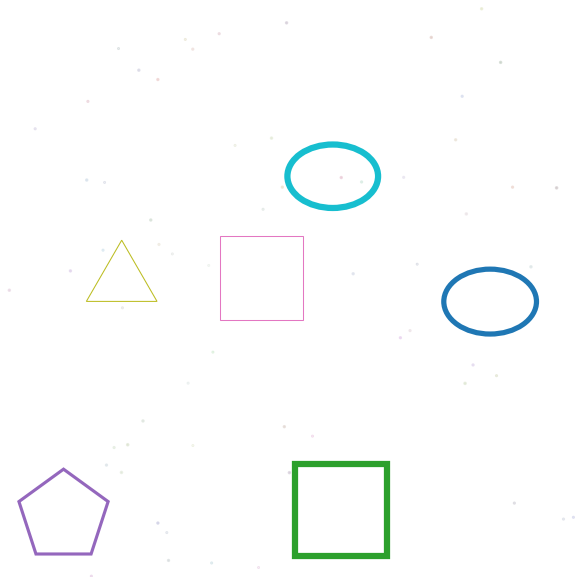[{"shape": "oval", "thickness": 2.5, "radius": 0.4, "center": [0.849, 0.477]}, {"shape": "square", "thickness": 3, "radius": 0.4, "center": [0.591, 0.116]}, {"shape": "pentagon", "thickness": 1.5, "radius": 0.41, "center": [0.11, 0.106]}, {"shape": "square", "thickness": 0.5, "radius": 0.36, "center": [0.453, 0.518]}, {"shape": "triangle", "thickness": 0.5, "radius": 0.35, "center": [0.211, 0.513]}, {"shape": "oval", "thickness": 3, "radius": 0.39, "center": [0.576, 0.694]}]